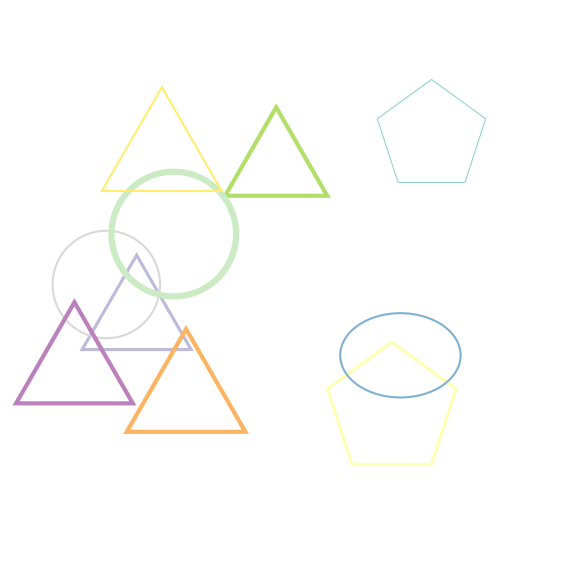[{"shape": "pentagon", "thickness": 0.5, "radius": 0.49, "center": [0.747, 0.763]}, {"shape": "pentagon", "thickness": 1.5, "radius": 0.59, "center": [0.678, 0.29]}, {"shape": "triangle", "thickness": 1.5, "radius": 0.54, "center": [0.237, 0.448]}, {"shape": "oval", "thickness": 1, "radius": 0.52, "center": [0.693, 0.384]}, {"shape": "triangle", "thickness": 2, "radius": 0.59, "center": [0.322, 0.311]}, {"shape": "triangle", "thickness": 2, "radius": 0.51, "center": [0.478, 0.711]}, {"shape": "circle", "thickness": 1, "radius": 0.47, "center": [0.184, 0.506]}, {"shape": "triangle", "thickness": 2, "radius": 0.58, "center": [0.129, 0.359]}, {"shape": "circle", "thickness": 3, "radius": 0.54, "center": [0.301, 0.594]}, {"shape": "triangle", "thickness": 1, "radius": 0.6, "center": [0.28, 0.728]}]